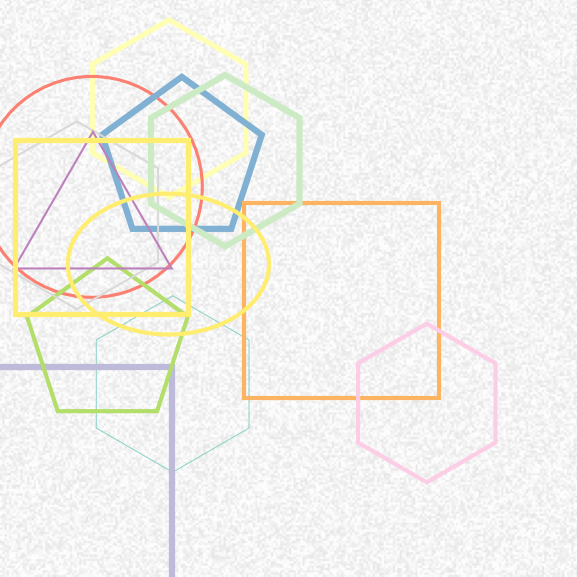[{"shape": "hexagon", "thickness": 0.5, "radius": 0.76, "center": [0.299, 0.334]}, {"shape": "hexagon", "thickness": 2.5, "radius": 0.77, "center": [0.293, 0.811]}, {"shape": "square", "thickness": 3, "radius": 0.94, "center": [0.109, 0.175]}, {"shape": "circle", "thickness": 1.5, "radius": 0.96, "center": [0.159, 0.676]}, {"shape": "pentagon", "thickness": 3, "radius": 0.73, "center": [0.315, 0.721]}, {"shape": "square", "thickness": 2, "radius": 0.84, "center": [0.592, 0.479]}, {"shape": "pentagon", "thickness": 2, "radius": 0.73, "center": [0.186, 0.406]}, {"shape": "hexagon", "thickness": 2, "radius": 0.69, "center": [0.739, 0.301]}, {"shape": "hexagon", "thickness": 1, "radius": 0.81, "center": [0.133, 0.627]}, {"shape": "triangle", "thickness": 1, "radius": 0.79, "center": [0.161, 0.613]}, {"shape": "hexagon", "thickness": 3, "radius": 0.74, "center": [0.39, 0.721]}, {"shape": "square", "thickness": 2.5, "radius": 0.75, "center": [0.176, 0.606]}, {"shape": "oval", "thickness": 2, "radius": 0.87, "center": [0.292, 0.542]}]